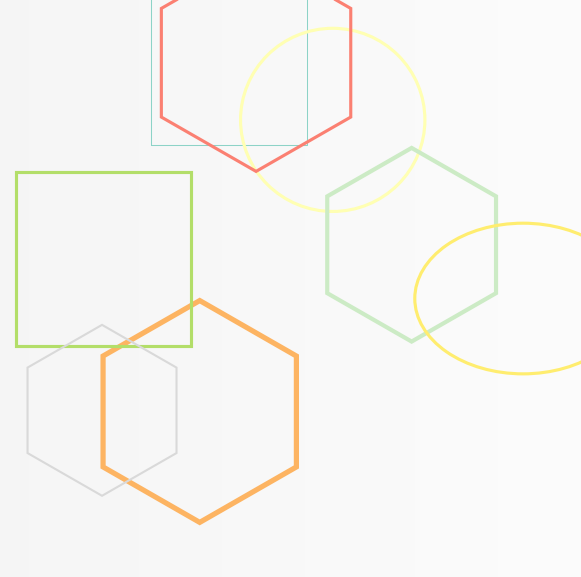[{"shape": "square", "thickness": 0.5, "radius": 0.67, "center": [0.394, 0.881]}, {"shape": "circle", "thickness": 1.5, "radius": 0.79, "center": [0.572, 0.792]}, {"shape": "hexagon", "thickness": 1.5, "radius": 0.94, "center": [0.441, 0.89]}, {"shape": "hexagon", "thickness": 2.5, "radius": 0.96, "center": [0.344, 0.287]}, {"shape": "square", "thickness": 1.5, "radius": 0.75, "center": [0.178, 0.551]}, {"shape": "hexagon", "thickness": 1, "radius": 0.74, "center": [0.176, 0.289]}, {"shape": "hexagon", "thickness": 2, "radius": 0.84, "center": [0.708, 0.575]}, {"shape": "oval", "thickness": 1.5, "radius": 0.93, "center": [0.9, 0.482]}]